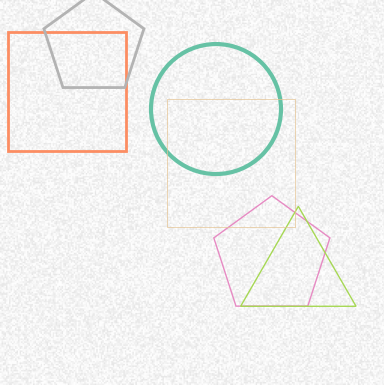[{"shape": "circle", "thickness": 3, "radius": 0.84, "center": [0.561, 0.717]}, {"shape": "square", "thickness": 2, "radius": 0.77, "center": [0.174, 0.762]}, {"shape": "pentagon", "thickness": 1, "radius": 0.79, "center": [0.706, 0.333]}, {"shape": "triangle", "thickness": 1, "radius": 0.87, "center": [0.775, 0.291]}, {"shape": "square", "thickness": 0.5, "radius": 0.83, "center": [0.599, 0.578]}, {"shape": "pentagon", "thickness": 2, "radius": 0.68, "center": [0.244, 0.883]}]